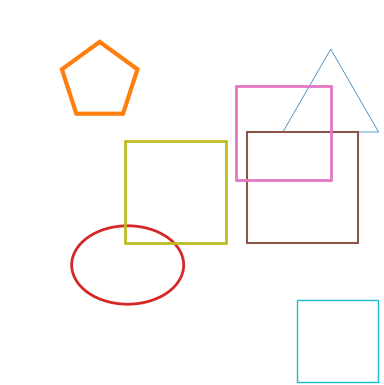[{"shape": "triangle", "thickness": 0.5, "radius": 0.72, "center": [0.859, 0.729]}, {"shape": "pentagon", "thickness": 3, "radius": 0.52, "center": [0.259, 0.788]}, {"shape": "oval", "thickness": 2, "radius": 0.73, "center": [0.332, 0.312]}, {"shape": "square", "thickness": 1.5, "radius": 0.72, "center": [0.785, 0.514]}, {"shape": "square", "thickness": 2, "radius": 0.61, "center": [0.736, 0.654]}, {"shape": "square", "thickness": 2, "radius": 0.66, "center": [0.456, 0.502]}, {"shape": "square", "thickness": 1, "radius": 0.53, "center": [0.877, 0.115]}]